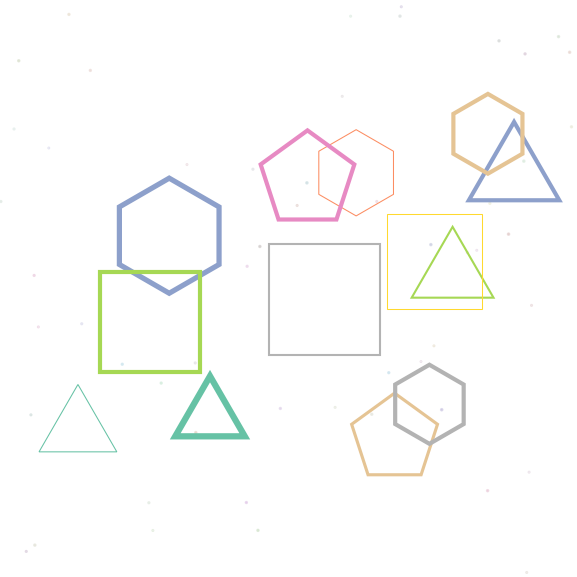[{"shape": "triangle", "thickness": 3, "radius": 0.35, "center": [0.364, 0.278]}, {"shape": "triangle", "thickness": 0.5, "radius": 0.39, "center": [0.135, 0.256]}, {"shape": "hexagon", "thickness": 0.5, "radius": 0.37, "center": [0.617, 0.7]}, {"shape": "triangle", "thickness": 2, "radius": 0.45, "center": [0.89, 0.698]}, {"shape": "hexagon", "thickness": 2.5, "radius": 0.5, "center": [0.293, 0.591]}, {"shape": "pentagon", "thickness": 2, "radius": 0.43, "center": [0.532, 0.688]}, {"shape": "square", "thickness": 2, "radius": 0.44, "center": [0.26, 0.442]}, {"shape": "triangle", "thickness": 1, "radius": 0.41, "center": [0.784, 0.525]}, {"shape": "square", "thickness": 0.5, "radius": 0.41, "center": [0.753, 0.546]}, {"shape": "hexagon", "thickness": 2, "radius": 0.35, "center": [0.845, 0.767]}, {"shape": "pentagon", "thickness": 1.5, "radius": 0.39, "center": [0.683, 0.24]}, {"shape": "hexagon", "thickness": 2, "radius": 0.34, "center": [0.744, 0.299]}, {"shape": "square", "thickness": 1, "radius": 0.48, "center": [0.562, 0.48]}]